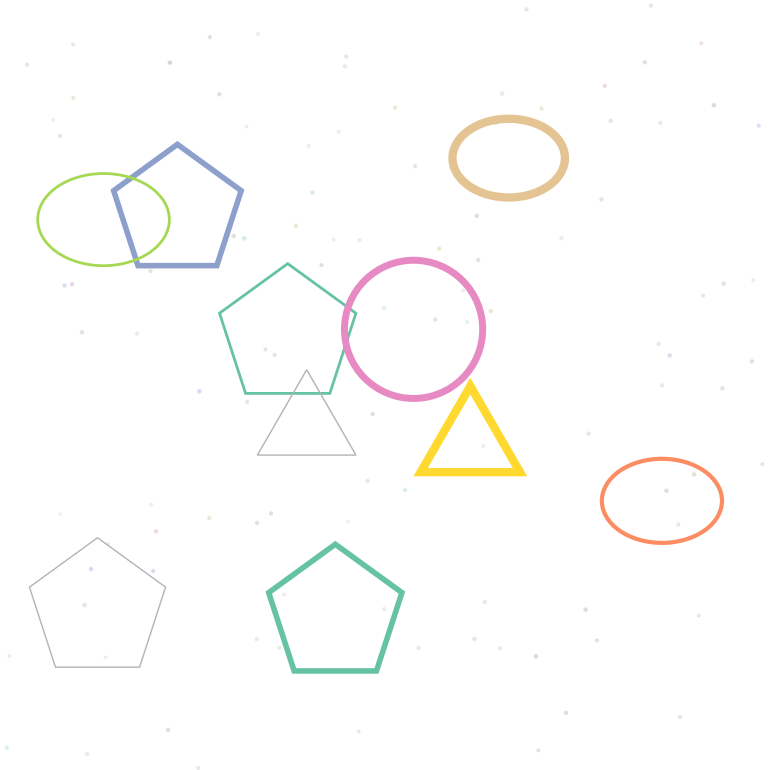[{"shape": "pentagon", "thickness": 1, "radius": 0.47, "center": [0.374, 0.564]}, {"shape": "pentagon", "thickness": 2, "radius": 0.45, "center": [0.435, 0.202]}, {"shape": "oval", "thickness": 1.5, "radius": 0.39, "center": [0.86, 0.35]}, {"shape": "pentagon", "thickness": 2, "radius": 0.44, "center": [0.23, 0.725]}, {"shape": "circle", "thickness": 2.5, "radius": 0.45, "center": [0.537, 0.572]}, {"shape": "oval", "thickness": 1, "radius": 0.43, "center": [0.134, 0.715]}, {"shape": "triangle", "thickness": 3, "radius": 0.37, "center": [0.611, 0.424]}, {"shape": "oval", "thickness": 3, "radius": 0.37, "center": [0.661, 0.795]}, {"shape": "triangle", "thickness": 0.5, "radius": 0.37, "center": [0.398, 0.446]}, {"shape": "pentagon", "thickness": 0.5, "radius": 0.46, "center": [0.127, 0.209]}]